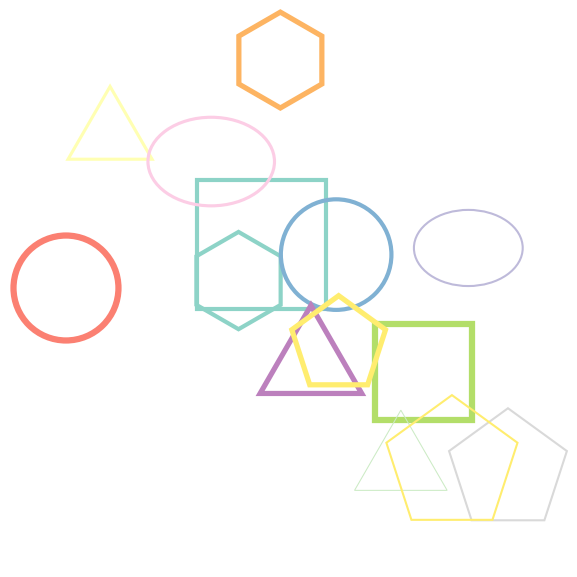[{"shape": "square", "thickness": 2, "radius": 0.56, "center": [0.453, 0.575]}, {"shape": "hexagon", "thickness": 2, "radius": 0.42, "center": [0.413, 0.513]}, {"shape": "triangle", "thickness": 1.5, "radius": 0.42, "center": [0.191, 0.765]}, {"shape": "oval", "thickness": 1, "radius": 0.47, "center": [0.811, 0.57]}, {"shape": "circle", "thickness": 3, "radius": 0.45, "center": [0.114, 0.5]}, {"shape": "circle", "thickness": 2, "radius": 0.48, "center": [0.582, 0.558]}, {"shape": "hexagon", "thickness": 2.5, "radius": 0.41, "center": [0.485, 0.895]}, {"shape": "square", "thickness": 3, "radius": 0.42, "center": [0.733, 0.355]}, {"shape": "oval", "thickness": 1.5, "radius": 0.55, "center": [0.366, 0.719]}, {"shape": "pentagon", "thickness": 1, "radius": 0.54, "center": [0.88, 0.185]}, {"shape": "triangle", "thickness": 2.5, "radius": 0.51, "center": [0.538, 0.369]}, {"shape": "triangle", "thickness": 0.5, "radius": 0.46, "center": [0.694, 0.196]}, {"shape": "pentagon", "thickness": 1, "radius": 0.6, "center": [0.783, 0.196]}, {"shape": "pentagon", "thickness": 2.5, "radius": 0.43, "center": [0.586, 0.402]}]